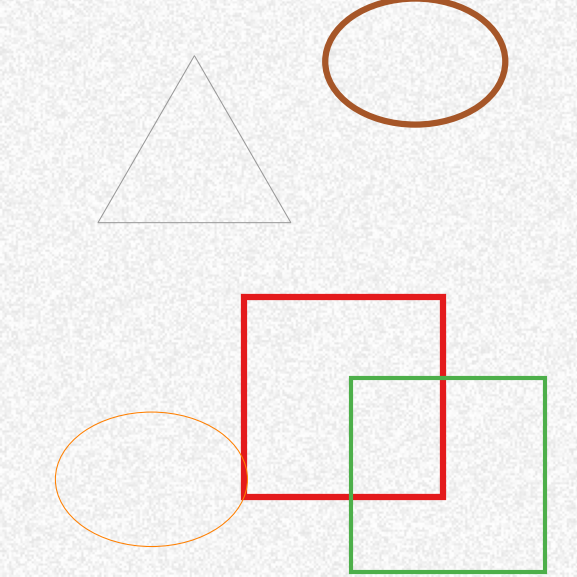[{"shape": "square", "thickness": 3, "radius": 0.86, "center": [0.595, 0.312]}, {"shape": "square", "thickness": 2, "radius": 0.84, "center": [0.776, 0.177]}, {"shape": "oval", "thickness": 0.5, "radius": 0.83, "center": [0.262, 0.169]}, {"shape": "oval", "thickness": 3, "radius": 0.78, "center": [0.719, 0.893]}, {"shape": "triangle", "thickness": 0.5, "radius": 0.96, "center": [0.337, 0.71]}]